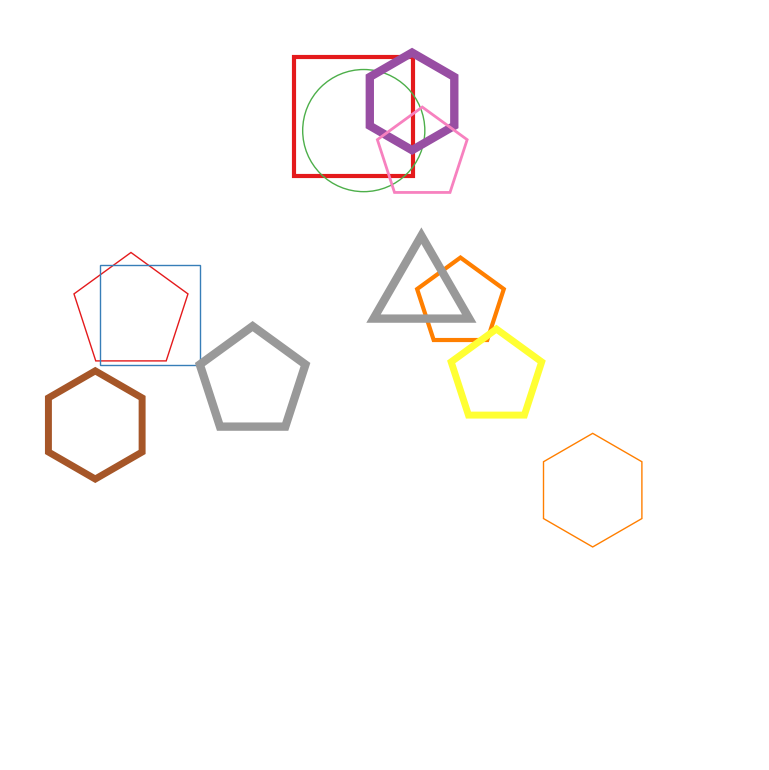[{"shape": "pentagon", "thickness": 0.5, "radius": 0.39, "center": [0.17, 0.594]}, {"shape": "square", "thickness": 1.5, "radius": 0.39, "center": [0.459, 0.849]}, {"shape": "square", "thickness": 0.5, "radius": 0.32, "center": [0.195, 0.591]}, {"shape": "circle", "thickness": 0.5, "radius": 0.4, "center": [0.472, 0.83]}, {"shape": "hexagon", "thickness": 3, "radius": 0.32, "center": [0.535, 0.868]}, {"shape": "hexagon", "thickness": 0.5, "radius": 0.37, "center": [0.77, 0.363]}, {"shape": "pentagon", "thickness": 1.5, "radius": 0.3, "center": [0.598, 0.606]}, {"shape": "pentagon", "thickness": 2.5, "radius": 0.31, "center": [0.645, 0.511]}, {"shape": "hexagon", "thickness": 2.5, "radius": 0.35, "center": [0.124, 0.448]}, {"shape": "pentagon", "thickness": 1, "radius": 0.31, "center": [0.548, 0.8]}, {"shape": "triangle", "thickness": 3, "radius": 0.36, "center": [0.547, 0.622]}, {"shape": "pentagon", "thickness": 3, "radius": 0.36, "center": [0.328, 0.504]}]